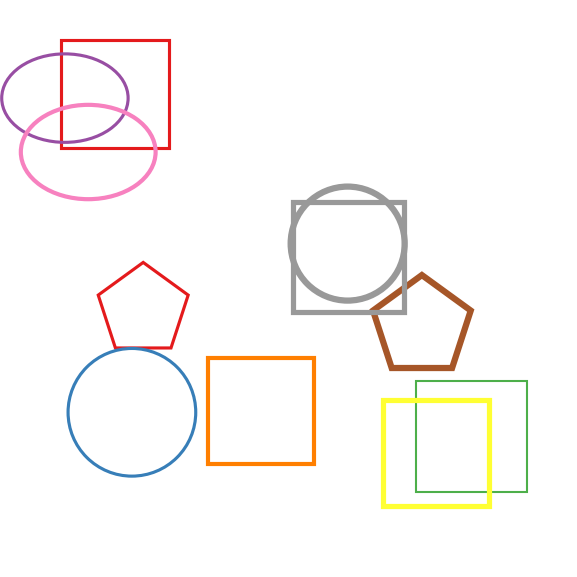[{"shape": "square", "thickness": 1.5, "radius": 0.47, "center": [0.198, 0.837]}, {"shape": "pentagon", "thickness": 1.5, "radius": 0.41, "center": [0.248, 0.463]}, {"shape": "circle", "thickness": 1.5, "radius": 0.55, "center": [0.228, 0.285]}, {"shape": "square", "thickness": 1, "radius": 0.48, "center": [0.817, 0.243]}, {"shape": "oval", "thickness": 1.5, "radius": 0.55, "center": [0.112, 0.829]}, {"shape": "square", "thickness": 2, "radius": 0.46, "center": [0.452, 0.288]}, {"shape": "square", "thickness": 2.5, "radius": 0.46, "center": [0.755, 0.214]}, {"shape": "pentagon", "thickness": 3, "radius": 0.44, "center": [0.731, 0.434]}, {"shape": "oval", "thickness": 2, "radius": 0.58, "center": [0.153, 0.736]}, {"shape": "circle", "thickness": 3, "radius": 0.49, "center": [0.602, 0.577]}, {"shape": "square", "thickness": 2.5, "radius": 0.48, "center": [0.603, 0.554]}]